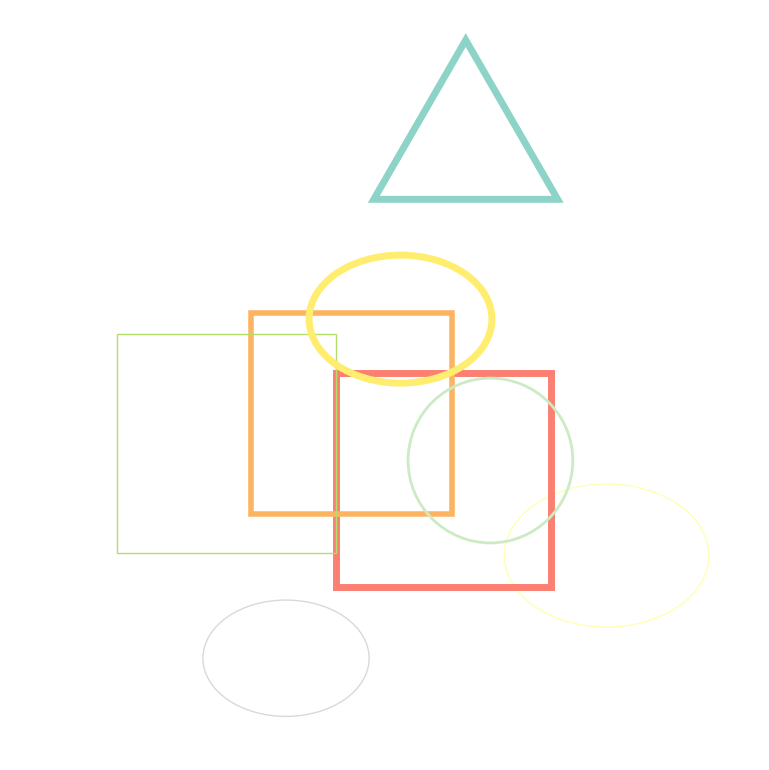[{"shape": "triangle", "thickness": 2.5, "radius": 0.69, "center": [0.605, 0.81]}, {"shape": "oval", "thickness": 0.5, "radius": 0.66, "center": [0.788, 0.279]}, {"shape": "square", "thickness": 2.5, "radius": 0.7, "center": [0.576, 0.377]}, {"shape": "square", "thickness": 2, "radius": 0.65, "center": [0.457, 0.463]}, {"shape": "square", "thickness": 0.5, "radius": 0.71, "center": [0.294, 0.424]}, {"shape": "oval", "thickness": 0.5, "radius": 0.54, "center": [0.371, 0.145]}, {"shape": "circle", "thickness": 1, "radius": 0.53, "center": [0.637, 0.402]}, {"shape": "oval", "thickness": 2.5, "radius": 0.59, "center": [0.52, 0.586]}]